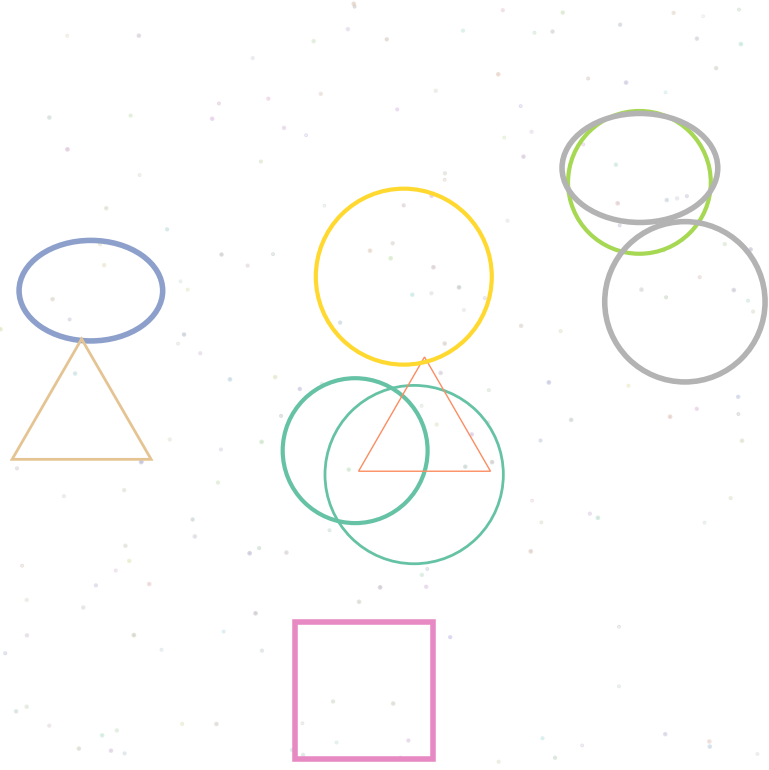[{"shape": "circle", "thickness": 1, "radius": 0.58, "center": [0.538, 0.384]}, {"shape": "circle", "thickness": 1.5, "radius": 0.47, "center": [0.461, 0.415]}, {"shape": "triangle", "thickness": 0.5, "radius": 0.49, "center": [0.551, 0.437]}, {"shape": "oval", "thickness": 2, "radius": 0.47, "center": [0.118, 0.623]}, {"shape": "square", "thickness": 2, "radius": 0.45, "center": [0.472, 0.103]}, {"shape": "circle", "thickness": 1.5, "radius": 0.46, "center": [0.83, 0.763]}, {"shape": "circle", "thickness": 1.5, "radius": 0.57, "center": [0.524, 0.641]}, {"shape": "triangle", "thickness": 1, "radius": 0.52, "center": [0.106, 0.456]}, {"shape": "circle", "thickness": 2, "radius": 0.52, "center": [0.889, 0.608]}, {"shape": "oval", "thickness": 2, "radius": 0.51, "center": [0.831, 0.782]}]